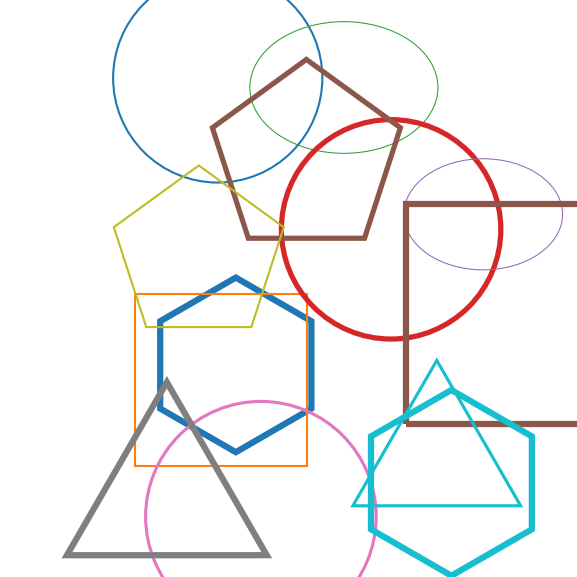[{"shape": "circle", "thickness": 1, "radius": 0.91, "center": [0.377, 0.864]}, {"shape": "hexagon", "thickness": 3, "radius": 0.76, "center": [0.408, 0.367]}, {"shape": "square", "thickness": 1, "radius": 0.74, "center": [0.382, 0.341]}, {"shape": "oval", "thickness": 0.5, "radius": 0.81, "center": [0.595, 0.848]}, {"shape": "circle", "thickness": 2.5, "radius": 0.95, "center": [0.677, 0.602]}, {"shape": "oval", "thickness": 0.5, "radius": 0.69, "center": [0.837, 0.628]}, {"shape": "pentagon", "thickness": 2.5, "radius": 0.86, "center": [0.531, 0.725]}, {"shape": "square", "thickness": 3, "radius": 0.95, "center": [0.893, 0.456]}, {"shape": "circle", "thickness": 1.5, "radius": 1.0, "center": [0.452, 0.104]}, {"shape": "triangle", "thickness": 3, "radius": 1.0, "center": [0.289, 0.138]}, {"shape": "pentagon", "thickness": 1, "radius": 0.77, "center": [0.344, 0.558]}, {"shape": "hexagon", "thickness": 3, "radius": 0.8, "center": [0.782, 0.163]}, {"shape": "triangle", "thickness": 1.5, "radius": 0.84, "center": [0.756, 0.207]}]